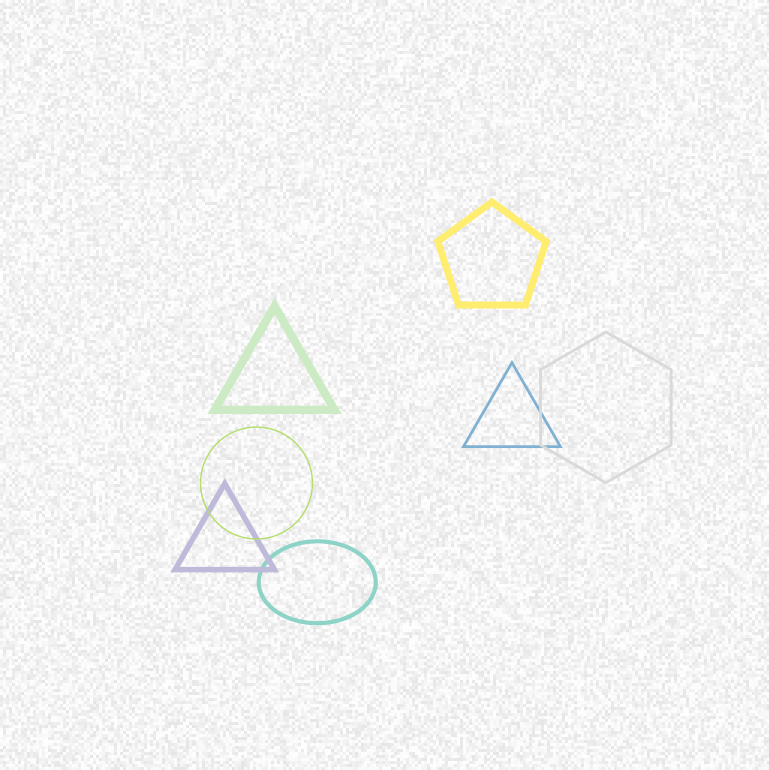[{"shape": "oval", "thickness": 1.5, "radius": 0.38, "center": [0.412, 0.244]}, {"shape": "triangle", "thickness": 2, "radius": 0.37, "center": [0.292, 0.297]}, {"shape": "triangle", "thickness": 1, "radius": 0.36, "center": [0.665, 0.456]}, {"shape": "circle", "thickness": 0.5, "radius": 0.36, "center": [0.333, 0.373]}, {"shape": "hexagon", "thickness": 1, "radius": 0.49, "center": [0.787, 0.471]}, {"shape": "triangle", "thickness": 3, "radius": 0.45, "center": [0.357, 0.513]}, {"shape": "pentagon", "thickness": 2.5, "radius": 0.37, "center": [0.639, 0.664]}]